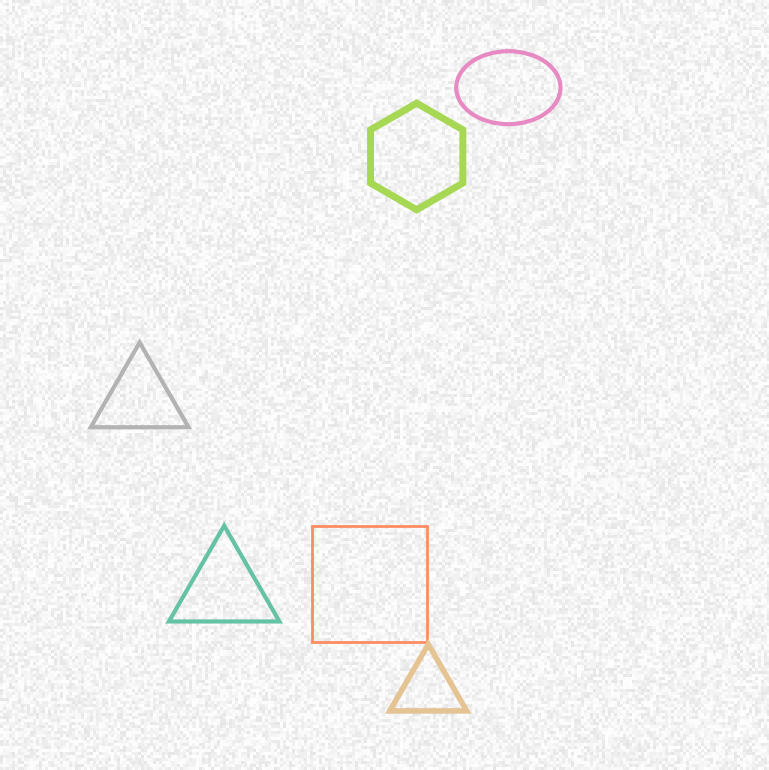[{"shape": "triangle", "thickness": 1.5, "radius": 0.41, "center": [0.291, 0.234]}, {"shape": "square", "thickness": 1, "radius": 0.37, "center": [0.48, 0.241]}, {"shape": "oval", "thickness": 1.5, "radius": 0.34, "center": [0.66, 0.886]}, {"shape": "hexagon", "thickness": 2.5, "radius": 0.35, "center": [0.541, 0.797]}, {"shape": "triangle", "thickness": 2, "radius": 0.29, "center": [0.556, 0.106]}, {"shape": "triangle", "thickness": 1.5, "radius": 0.37, "center": [0.181, 0.482]}]